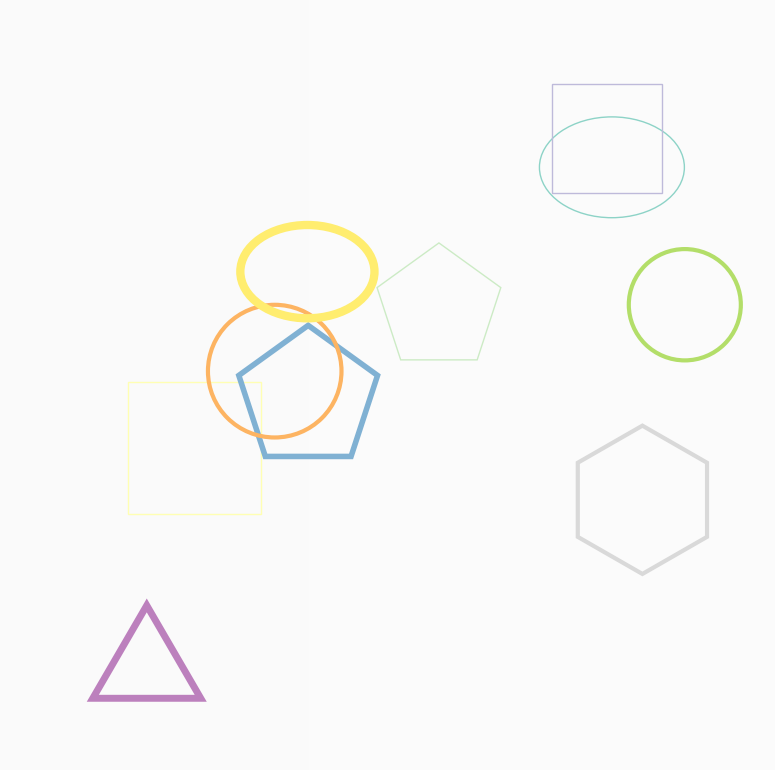[{"shape": "oval", "thickness": 0.5, "radius": 0.47, "center": [0.79, 0.783]}, {"shape": "square", "thickness": 0.5, "radius": 0.43, "center": [0.251, 0.418]}, {"shape": "square", "thickness": 0.5, "radius": 0.36, "center": [0.783, 0.82]}, {"shape": "pentagon", "thickness": 2, "radius": 0.47, "center": [0.398, 0.483]}, {"shape": "circle", "thickness": 1.5, "radius": 0.43, "center": [0.354, 0.518]}, {"shape": "circle", "thickness": 1.5, "radius": 0.36, "center": [0.884, 0.604]}, {"shape": "hexagon", "thickness": 1.5, "radius": 0.48, "center": [0.829, 0.351]}, {"shape": "triangle", "thickness": 2.5, "radius": 0.4, "center": [0.189, 0.133]}, {"shape": "pentagon", "thickness": 0.5, "radius": 0.42, "center": [0.566, 0.601]}, {"shape": "oval", "thickness": 3, "radius": 0.43, "center": [0.397, 0.647]}]